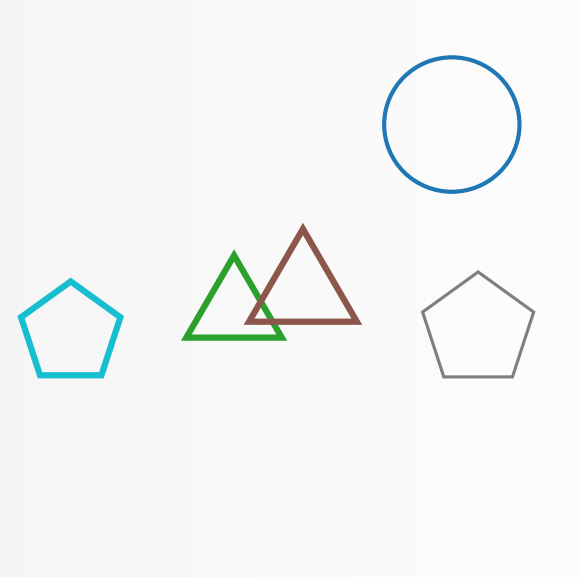[{"shape": "circle", "thickness": 2, "radius": 0.58, "center": [0.777, 0.783]}, {"shape": "triangle", "thickness": 3, "radius": 0.47, "center": [0.403, 0.462]}, {"shape": "triangle", "thickness": 3, "radius": 0.54, "center": [0.521, 0.496]}, {"shape": "pentagon", "thickness": 1.5, "radius": 0.5, "center": [0.823, 0.428]}, {"shape": "pentagon", "thickness": 3, "radius": 0.45, "center": [0.122, 0.422]}]